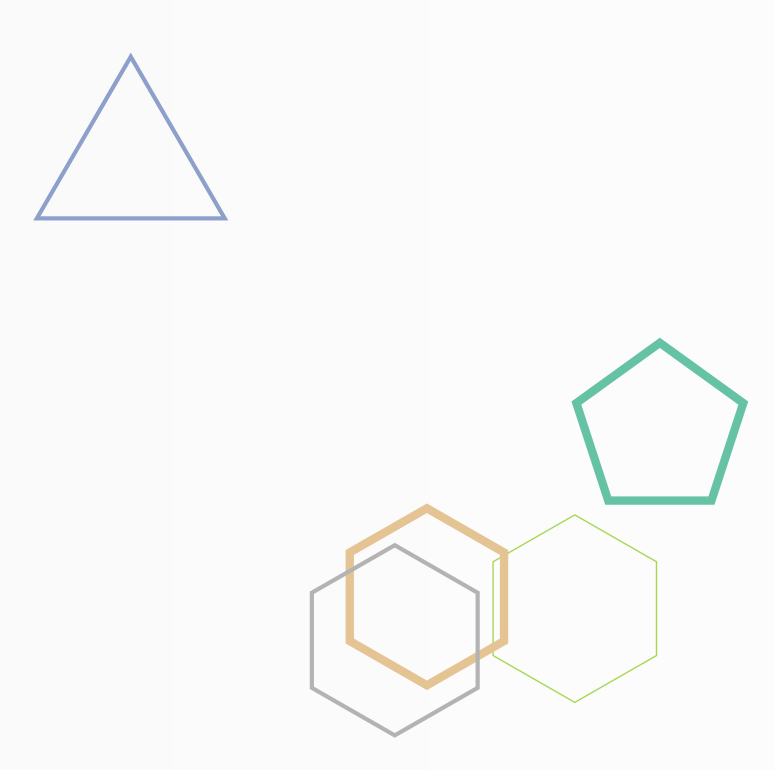[{"shape": "pentagon", "thickness": 3, "radius": 0.57, "center": [0.851, 0.442]}, {"shape": "triangle", "thickness": 1.5, "radius": 0.7, "center": [0.169, 0.786]}, {"shape": "hexagon", "thickness": 0.5, "radius": 0.61, "center": [0.742, 0.21]}, {"shape": "hexagon", "thickness": 3, "radius": 0.57, "center": [0.551, 0.225]}, {"shape": "hexagon", "thickness": 1.5, "radius": 0.62, "center": [0.509, 0.168]}]